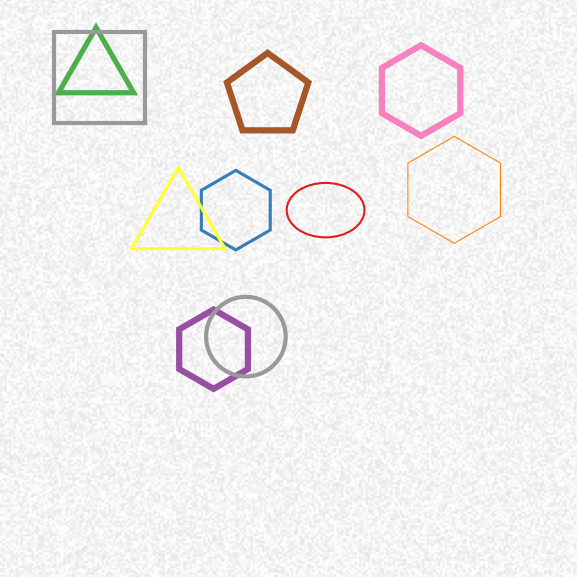[{"shape": "oval", "thickness": 1, "radius": 0.34, "center": [0.564, 0.635]}, {"shape": "hexagon", "thickness": 1.5, "radius": 0.34, "center": [0.408, 0.635]}, {"shape": "triangle", "thickness": 2.5, "radius": 0.38, "center": [0.166, 0.876]}, {"shape": "hexagon", "thickness": 3, "radius": 0.34, "center": [0.37, 0.394]}, {"shape": "hexagon", "thickness": 0.5, "radius": 0.46, "center": [0.786, 0.67]}, {"shape": "triangle", "thickness": 1.5, "radius": 0.47, "center": [0.309, 0.615]}, {"shape": "pentagon", "thickness": 3, "radius": 0.37, "center": [0.463, 0.833]}, {"shape": "hexagon", "thickness": 3, "radius": 0.39, "center": [0.729, 0.842]}, {"shape": "square", "thickness": 2, "radius": 0.39, "center": [0.172, 0.865]}, {"shape": "circle", "thickness": 2, "radius": 0.34, "center": [0.426, 0.416]}]